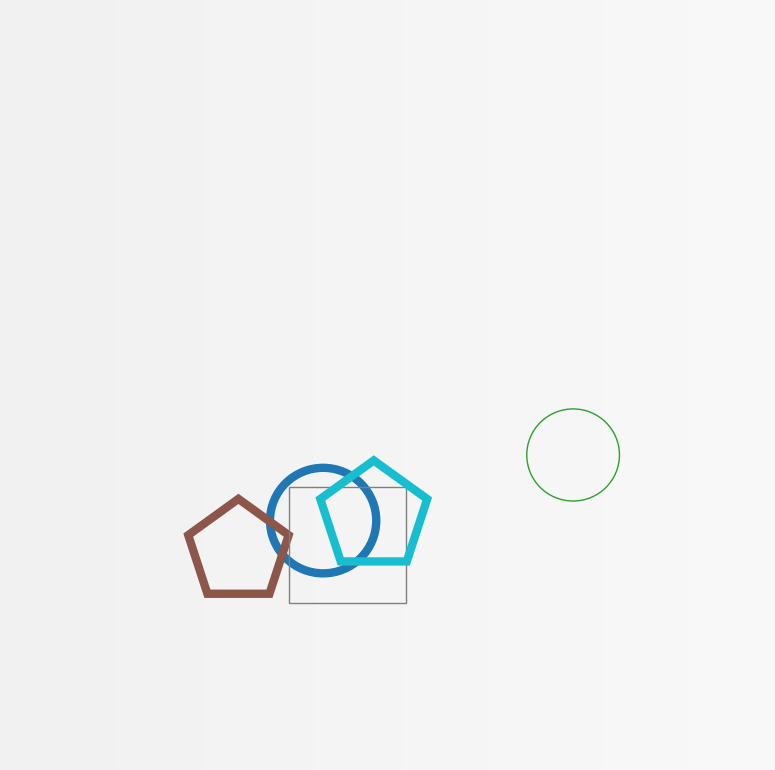[{"shape": "circle", "thickness": 3, "radius": 0.34, "center": [0.417, 0.324]}, {"shape": "circle", "thickness": 0.5, "radius": 0.3, "center": [0.739, 0.409]}, {"shape": "pentagon", "thickness": 3, "radius": 0.34, "center": [0.308, 0.284]}, {"shape": "square", "thickness": 0.5, "radius": 0.38, "center": [0.449, 0.292]}, {"shape": "pentagon", "thickness": 3, "radius": 0.36, "center": [0.482, 0.33]}]